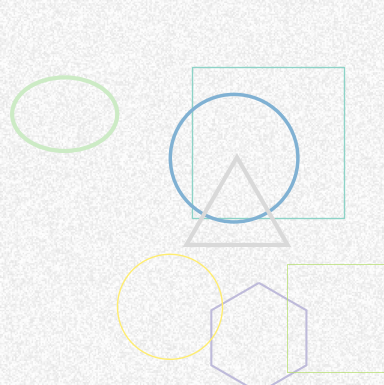[{"shape": "square", "thickness": 1, "radius": 0.98, "center": [0.696, 0.631]}, {"shape": "hexagon", "thickness": 1.5, "radius": 0.71, "center": [0.672, 0.123]}, {"shape": "circle", "thickness": 2.5, "radius": 0.83, "center": [0.608, 0.589]}, {"shape": "square", "thickness": 0.5, "radius": 0.7, "center": [0.887, 0.173]}, {"shape": "triangle", "thickness": 3, "radius": 0.76, "center": [0.616, 0.44]}, {"shape": "oval", "thickness": 3, "radius": 0.68, "center": [0.168, 0.703]}, {"shape": "circle", "thickness": 1, "radius": 0.68, "center": [0.442, 0.203]}]